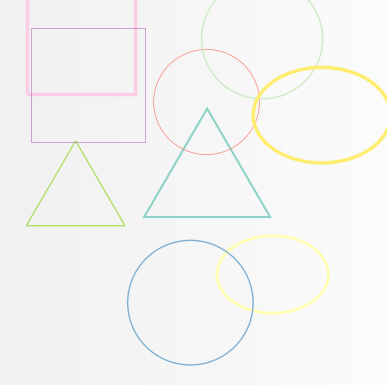[{"shape": "triangle", "thickness": 1.5, "radius": 0.94, "center": [0.535, 0.53]}, {"shape": "oval", "thickness": 2, "radius": 0.72, "center": [0.704, 0.287]}, {"shape": "circle", "thickness": 0.5, "radius": 0.68, "center": [0.533, 0.735]}, {"shape": "circle", "thickness": 1, "radius": 0.81, "center": [0.491, 0.214]}, {"shape": "triangle", "thickness": 1, "radius": 0.74, "center": [0.195, 0.487]}, {"shape": "square", "thickness": 2.5, "radius": 0.7, "center": [0.209, 0.895]}, {"shape": "square", "thickness": 0.5, "radius": 0.74, "center": [0.227, 0.779]}, {"shape": "circle", "thickness": 1, "radius": 0.78, "center": [0.676, 0.899]}, {"shape": "oval", "thickness": 2.5, "radius": 0.89, "center": [0.831, 0.701]}]